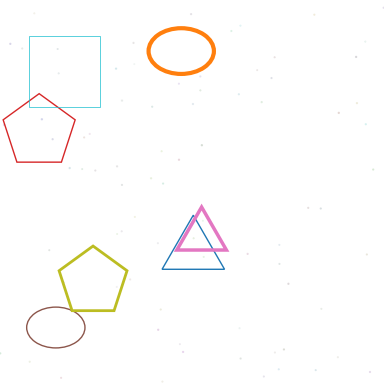[{"shape": "triangle", "thickness": 1, "radius": 0.47, "center": [0.502, 0.347]}, {"shape": "oval", "thickness": 3, "radius": 0.42, "center": [0.471, 0.867]}, {"shape": "pentagon", "thickness": 1, "radius": 0.49, "center": [0.102, 0.658]}, {"shape": "oval", "thickness": 1, "radius": 0.38, "center": [0.145, 0.149]}, {"shape": "triangle", "thickness": 2.5, "radius": 0.37, "center": [0.524, 0.388]}, {"shape": "pentagon", "thickness": 2, "radius": 0.46, "center": [0.242, 0.268]}, {"shape": "square", "thickness": 0.5, "radius": 0.46, "center": [0.167, 0.814]}]